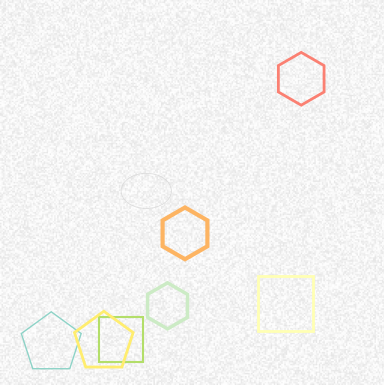[{"shape": "pentagon", "thickness": 1, "radius": 0.41, "center": [0.133, 0.108]}, {"shape": "square", "thickness": 2, "radius": 0.36, "center": [0.743, 0.211]}, {"shape": "hexagon", "thickness": 2, "radius": 0.34, "center": [0.782, 0.795]}, {"shape": "hexagon", "thickness": 3, "radius": 0.34, "center": [0.481, 0.394]}, {"shape": "square", "thickness": 1.5, "radius": 0.29, "center": [0.314, 0.117]}, {"shape": "oval", "thickness": 0.5, "radius": 0.33, "center": [0.38, 0.504]}, {"shape": "hexagon", "thickness": 2.5, "radius": 0.3, "center": [0.435, 0.206]}, {"shape": "pentagon", "thickness": 2, "radius": 0.4, "center": [0.27, 0.111]}]